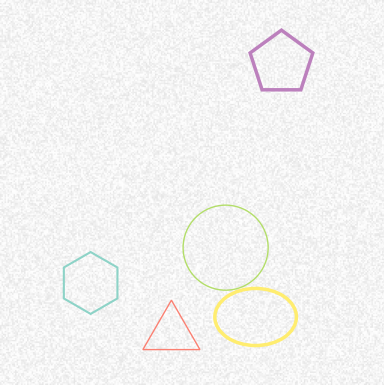[{"shape": "hexagon", "thickness": 1.5, "radius": 0.4, "center": [0.235, 0.265]}, {"shape": "triangle", "thickness": 1, "radius": 0.43, "center": [0.445, 0.135]}, {"shape": "circle", "thickness": 1, "radius": 0.55, "center": [0.586, 0.357]}, {"shape": "pentagon", "thickness": 2.5, "radius": 0.43, "center": [0.731, 0.836]}, {"shape": "oval", "thickness": 2.5, "radius": 0.53, "center": [0.664, 0.177]}]